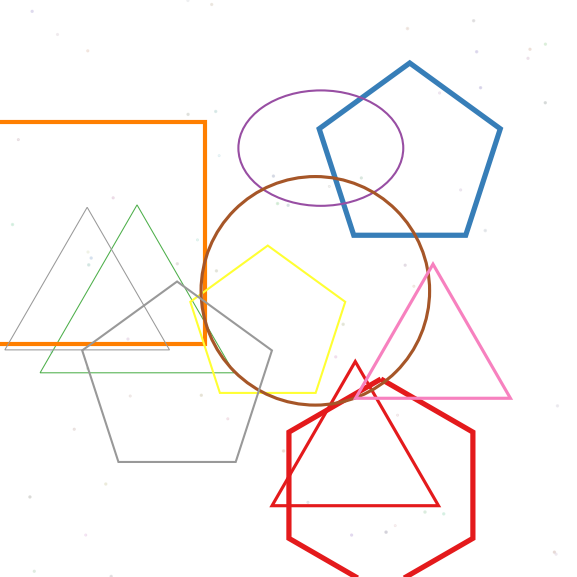[{"shape": "hexagon", "thickness": 2.5, "radius": 0.92, "center": [0.66, 0.159]}, {"shape": "triangle", "thickness": 1.5, "radius": 0.83, "center": [0.615, 0.207]}, {"shape": "pentagon", "thickness": 2.5, "radius": 0.82, "center": [0.709, 0.725]}, {"shape": "triangle", "thickness": 0.5, "radius": 0.97, "center": [0.237, 0.451]}, {"shape": "oval", "thickness": 1, "radius": 0.71, "center": [0.556, 0.743]}, {"shape": "square", "thickness": 2, "radius": 0.96, "center": [0.163, 0.596]}, {"shape": "pentagon", "thickness": 1, "radius": 0.71, "center": [0.464, 0.433]}, {"shape": "circle", "thickness": 1.5, "radius": 0.99, "center": [0.546, 0.496]}, {"shape": "triangle", "thickness": 1.5, "radius": 0.77, "center": [0.75, 0.387]}, {"shape": "pentagon", "thickness": 1, "radius": 0.86, "center": [0.307, 0.339]}, {"shape": "triangle", "thickness": 0.5, "radius": 0.82, "center": [0.151, 0.476]}]